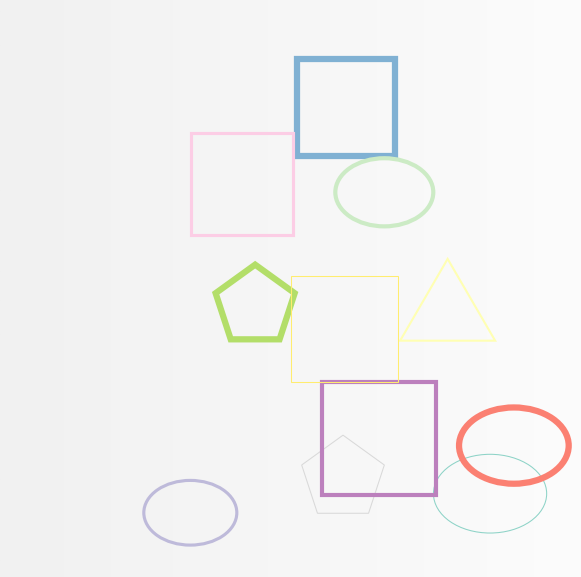[{"shape": "oval", "thickness": 0.5, "radius": 0.49, "center": [0.843, 0.144]}, {"shape": "triangle", "thickness": 1, "radius": 0.47, "center": [0.77, 0.456]}, {"shape": "oval", "thickness": 1.5, "radius": 0.4, "center": [0.327, 0.111]}, {"shape": "oval", "thickness": 3, "radius": 0.47, "center": [0.884, 0.228]}, {"shape": "square", "thickness": 3, "radius": 0.42, "center": [0.596, 0.813]}, {"shape": "pentagon", "thickness": 3, "radius": 0.36, "center": [0.439, 0.469]}, {"shape": "square", "thickness": 1.5, "radius": 0.44, "center": [0.416, 0.68]}, {"shape": "pentagon", "thickness": 0.5, "radius": 0.37, "center": [0.59, 0.171]}, {"shape": "square", "thickness": 2, "radius": 0.49, "center": [0.652, 0.24]}, {"shape": "oval", "thickness": 2, "radius": 0.42, "center": [0.661, 0.666]}, {"shape": "square", "thickness": 0.5, "radius": 0.46, "center": [0.592, 0.43]}]